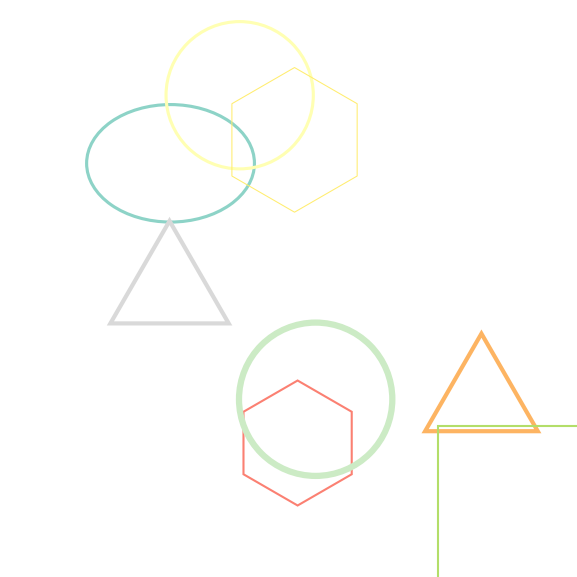[{"shape": "oval", "thickness": 1.5, "radius": 0.73, "center": [0.295, 0.716]}, {"shape": "circle", "thickness": 1.5, "radius": 0.64, "center": [0.415, 0.834]}, {"shape": "hexagon", "thickness": 1, "radius": 0.54, "center": [0.515, 0.232]}, {"shape": "triangle", "thickness": 2, "radius": 0.56, "center": [0.834, 0.309]}, {"shape": "square", "thickness": 1, "radius": 0.67, "center": [0.893, 0.127]}, {"shape": "triangle", "thickness": 2, "radius": 0.59, "center": [0.294, 0.498]}, {"shape": "circle", "thickness": 3, "radius": 0.66, "center": [0.547, 0.308]}, {"shape": "hexagon", "thickness": 0.5, "radius": 0.63, "center": [0.51, 0.757]}]